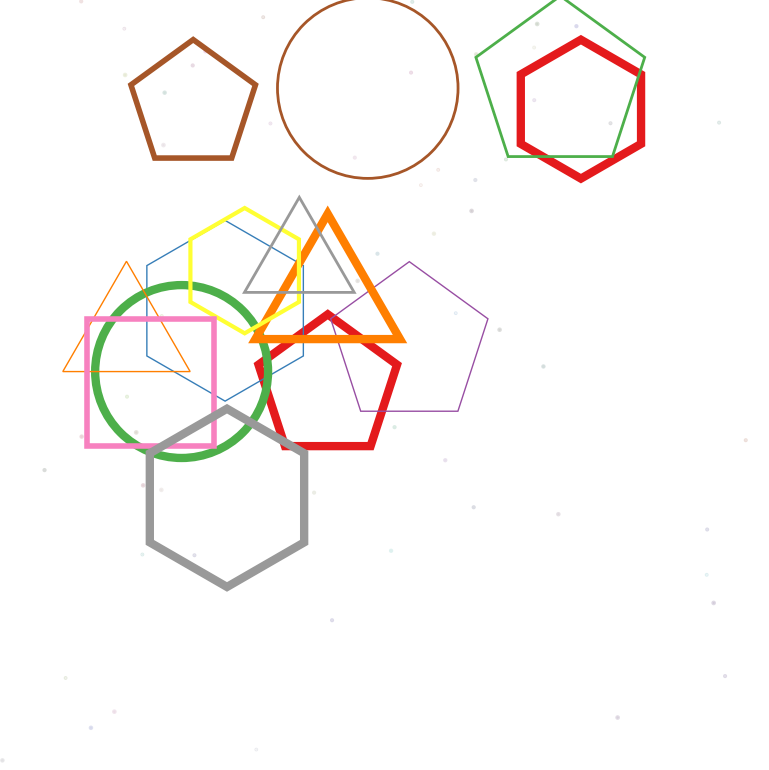[{"shape": "hexagon", "thickness": 3, "radius": 0.45, "center": [0.754, 0.858]}, {"shape": "pentagon", "thickness": 3, "radius": 0.47, "center": [0.426, 0.497]}, {"shape": "hexagon", "thickness": 0.5, "radius": 0.59, "center": [0.292, 0.596]}, {"shape": "pentagon", "thickness": 1, "radius": 0.58, "center": [0.728, 0.89]}, {"shape": "circle", "thickness": 3, "radius": 0.56, "center": [0.236, 0.517]}, {"shape": "pentagon", "thickness": 0.5, "radius": 0.54, "center": [0.532, 0.553]}, {"shape": "triangle", "thickness": 0.5, "radius": 0.48, "center": [0.164, 0.565]}, {"shape": "triangle", "thickness": 3, "radius": 0.54, "center": [0.426, 0.614]}, {"shape": "hexagon", "thickness": 1.5, "radius": 0.41, "center": [0.318, 0.648]}, {"shape": "pentagon", "thickness": 2, "radius": 0.43, "center": [0.251, 0.864]}, {"shape": "circle", "thickness": 1, "radius": 0.59, "center": [0.478, 0.886]}, {"shape": "square", "thickness": 2, "radius": 0.41, "center": [0.195, 0.503]}, {"shape": "triangle", "thickness": 1, "radius": 0.41, "center": [0.389, 0.661]}, {"shape": "hexagon", "thickness": 3, "radius": 0.58, "center": [0.295, 0.353]}]